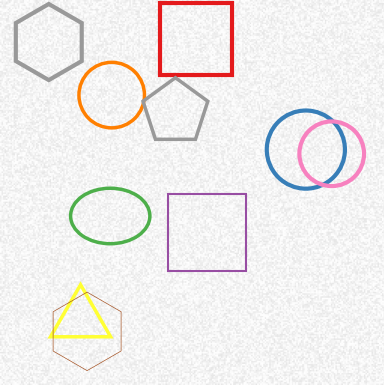[{"shape": "square", "thickness": 3, "radius": 0.46, "center": [0.509, 0.899]}, {"shape": "circle", "thickness": 3, "radius": 0.51, "center": [0.794, 0.611]}, {"shape": "oval", "thickness": 2.5, "radius": 0.51, "center": [0.286, 0.439]}, {"shape": "square", "thickness": 1.5, "radius": 0.5, "center": [0.538, 0.397]}, {"shape": "circle", "thickness": 2.5, "radius": 0.43, "center": [0.29, 0.753]}, {"shape": "triangle", "thickness": 2.5, "radius": 0.45, "center": [0.209, 0.17]}, {"shape": "hexagon", "thickness": 0.5, "radius": 0.51, "center": [0.226, 0.139]}, {"shape": "circle", "thickness": 3, "radius": 0.42, "center": [0.862, 0.601]}, {"shape": "hexagon", "thickness": 3, "radius": 0.49, "center": [0.127, 0.891]}, {"shape": "pentagon", "thickness": 2.5, "radius": 0.44, "center": [0.456, 0.71]}]